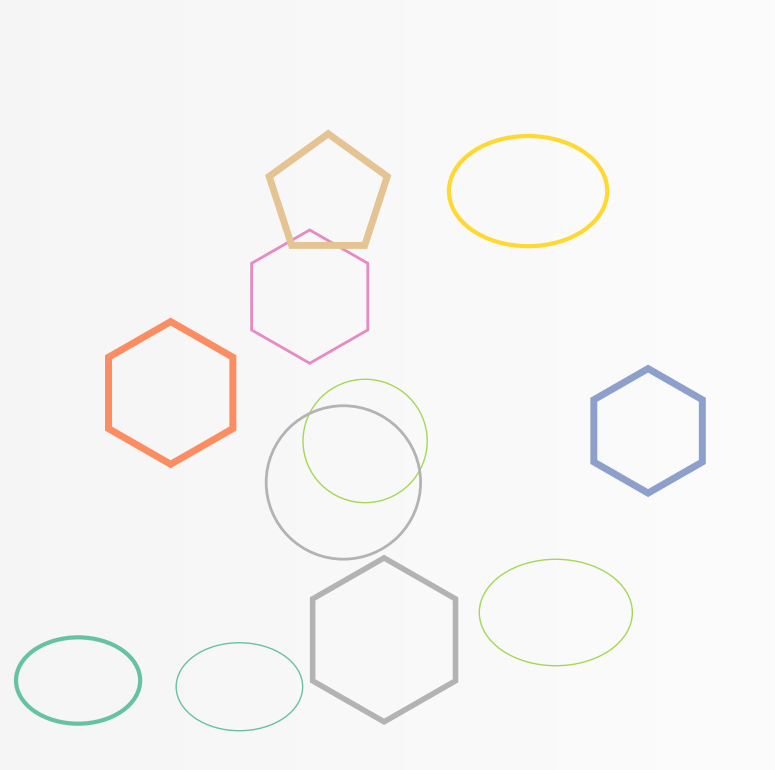[{"shape": "oval", "thickness": 0.5, "radius": 0.41, "center": [0.309, 0.108]}, {"shape": "oval", "thickness": 1.5, "radius": 0.4, "center": [0.101, 0.116]}, {"shape": "hexagon", "thickness": 2.5, "radius": 0.46, "center": [0.22, 0.49]}, {"shape": "hexagon", "thickness": 2.5, "radius": 0.4, "center": [0.836, 0.44]}, {"shape": "hexagon", "thickness": 1, "radius": 0.43, "center": [0.4, 0.615]}, {"shape": "oval", "thickness": 0.5, "radius": 0.49, "center": [0.717, 0.205]}, {"shape": "circle", "thickness": 0.5, "radius": 0.4, "center": [0.471, 0.427]}, {"shape": "oval", "thickness": 1.5, "radius": 0.51, "center": [0.681, 0.752]}, {"shape": "pentagon", "thickness": 2.5, "radius": 0.4, "center": [0.423, 0.746]}, {"shape": "hexagon", "thickness": 2, "radius": 0.53, "center": [0.496, 0.169]}, {"shape": "circle", "thickness": 1, "radius": 0.5, "center": [0.443, 0.373]}]